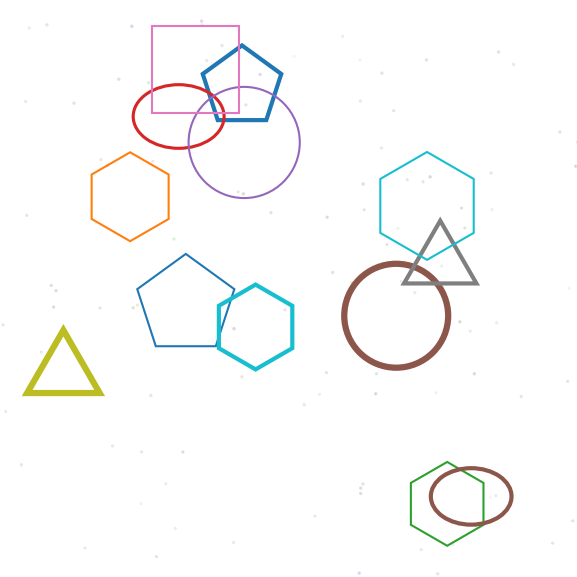[{"shape": "pentagon", "thickness": 2, "radius": 0.36, "center": [0.419, 0.849]}, {"shape": "pentagon", "thickness": 1, "radius": 0.44, "center": [0.322, 0.471]}, {"shape": "hexagon", "thickness": 1, "radius": 0.38, "center": [0.225, 0.658]}, {"shape": "hexagon", "thickness": 1, "radius": 0.36, "center": [0.774, 0.127]}, {"shape": "oval", "thickness": 1.5, "radius": 0.39, "center": [0.309, 0.797]}, {"shape": "circle", "thickness": 1, "radius": 0.48, "center": [0.423, 0.752]}, {"shape": "oval", "thickness": 2, "radius": 0.35, "center": [0.816, 0.14]}, {"shape": "circle", "thickness": 3, "radius": 0.45, "center": [0.686, 0.452]}, {"shape": "square", "thickness": 1, "radius": 0.38, "center": [0.339, 0.878]}, {"shape": "triangle", "thickness": 2, "radius": 0.36, "center": [0.762, 0.545]}, {"shape": "triangle", "thickness": 3, "radius": 0.36, "center": [0.11, 0.355]}, {"shape": "hexagon", "thickness": 1, "radius": 0.47, "center": [0.739, 0.643]}, {"shape": "hexagon", "thickness": 2, "radius": 0.37, "center": [0.443, 0.433]}]